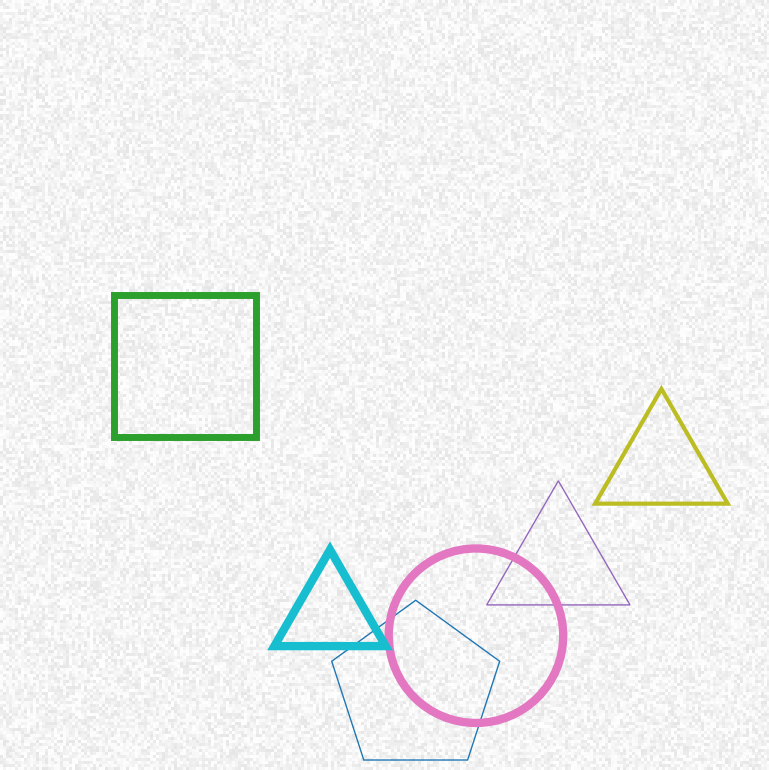[{"shape": "pentagon", "thickness": 0.5, "radius": 0.57, "center": [0.54, 0.106]}, {"shape": "square", "thickness": 2.5, "radius": 0.46, "center": [0.24, 0.525]}, {"shape": "triangle", "thickness": 0.5, "radius": 0.54, "center": [0.725, 0.268]}, {"shape": "circle", "thickness": 3, "radius": 0.57, "center": [0.618, 0.174]}, {"shape": "triangle", "thickness": 1.5, "radius": 0.5, "center": [0.859, 0.396]}, {"shape": "triangle", "thickness": 3, "radius": 0.42, "center": [0.429, 0.203]}]